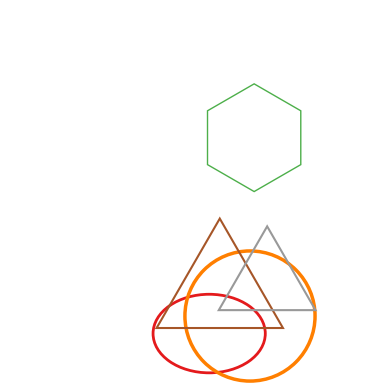[{"shape": "oval", "thickness": 2, "radius": 0.73, "center": [0.543, 0.134]}, {"shape": "hexagon", "thickness": 1, "radius": 0.7, "center": [0.66, 0.642]}, {"shape": "circle", "thickness": 2.5, "radius": 0.84, "center": [0.649, 0.179]}, {"shape": "triangle", "thickness": 1.5, "radius": 0.95, "center": [0.571, 0.243]}, {"shape": "triangle", "thickness": 1.5, "radius": 0.73, "center": [0.694, 0.267]}]